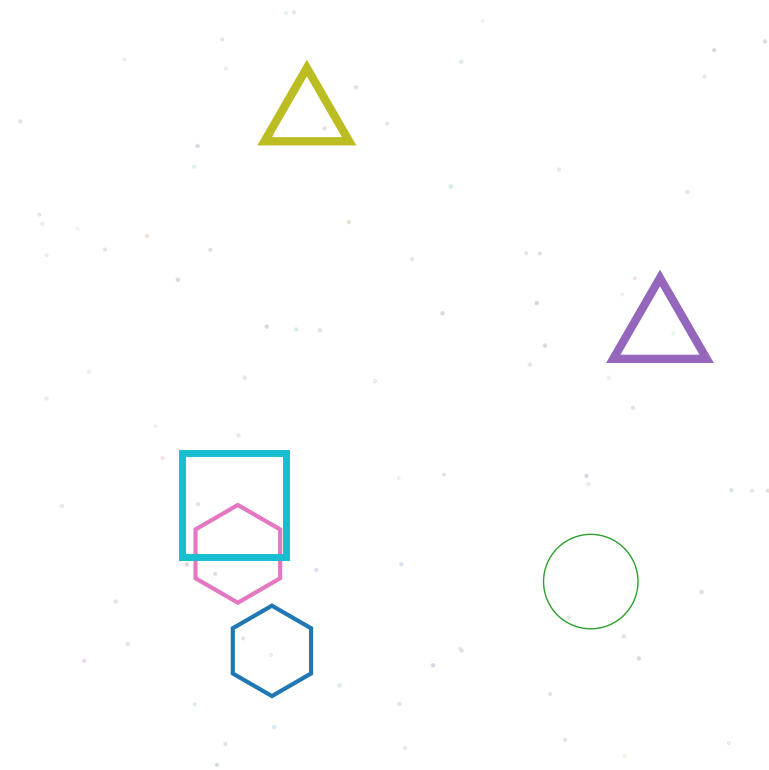[{"shape": "hexagon", "thickness": 1.5, "radius": 0.29, "center": [0.353, 0.155]}, {"shape": "circle", "thickness": 0.5, "radius": 0.31, "center": [0.767, 0.245]}, {"shape": "triangle", "thickness": 3, "radius": 0.35, "center": [0.857, 0.569]}, {"shape": "hexagon", "thickness": 1.5, "radius": 0.32, "center": [0.309, 0.281]}, {"shape": "triangle", "thickness": 3, "radius": 0.32, "center": [0.398, 0.848]}, {"shape": "square", "thickness": 2.5, "radius": 0.34, "center": [0.304, 0.344]}]